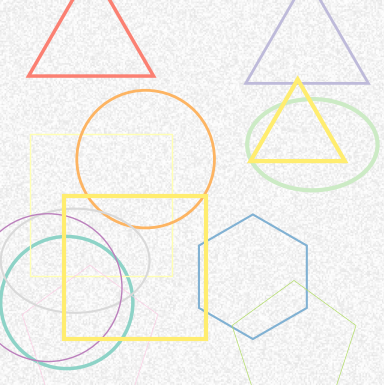[{"shape": "circle", "thickness": 2.5, "radius": 0.86, "center": [0.173, 0.214]}, {"shape": "square", "thickness": 1, "radius": 0.92, "center": [0.263, 0.468]}, {"shape": "triangle", "thickness": 2, "radius": 0.92, "center": [0.798, 0.875]}, {"shape": "triangle", "thickness": 2.5, "radius": 0.94, "center": [0.237, 0.896]}, {"shape": "hexagon", "thickness": 1.5, "radius": 0.81, "center": [0.657, 0.281]}, {"shape": "circle", "thickness": 2, "radius": 0.89, "center": [0.378, 0.587]}, {"shape": "pentagon", "thickness": 0.5, "radius": 0.85, "center": [0.764, 0.102]}, {"shape": "pentagon", "thickness": 0.5, "radius": 0.93, "center": [0.234, 0.126]}, {"shape": "oval", "thickness": 1.5, "radius": 0.97, "center": [0.195, 0.323]}, {"shape": "circle", "thickness": 1, "radius": 0.96, "center": [0.125, 0.253]}, {"shape": "oval", "thickness": 3, "radius": 0.85, "center": [0.811, 0.624]}, {"shape": "triangle", "thickness": 3, "radius": 0.71, "center": [0.773, 0.652]}, {"shape": "square", "thickness": 3, "radius": 0.93, "center": [0.35, 0.305]}]